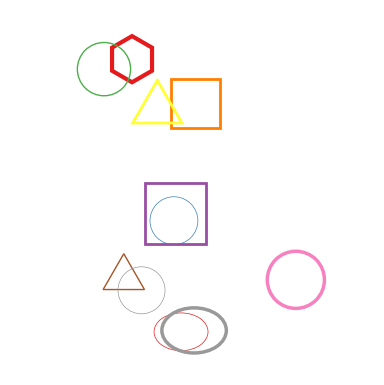[{"shape": "hexagon", "thickness": 3, "radius": 0.3, "center": [0.343, 0.846]}, {"shape": "oval", "thickness": 0.5, "radius": 0.35, "center": [0.47, 0.138]}, {"shape": "circle", "thickness": 0.5, "radius": 0.31, "center": [0.452, 0.427]}, {"shape": "circle", "thickness": 1, "radius": 0.35, "center": [0.27, 0.82]}, {"shape": "square", "thickness": 2, "radius": 0.4, "center": [0.455, 0.447]}, {"shape": "square", "thickness": 2, "radius": 0.32, "center": [0.508, 0.732]}, {"shape": "triangle", "thickness": 2, "radius": 0.37, "center": [0.409, 0.717]}, {"shape": "triangle", "thickness": 1, "radius": 0.31, "center": [0.322, 0.279]}, {"shape": "circle", "thickness": 2.5, "radius": 0.37, "center": [0.768, 0.273]}, {"shape": "oval", "thickness": 2.5, "radius": 0.42, "center": [0.504, 0.142]}, {"shape": "circle", "thickness": 0.5, "radius": 0.31, "center": [0.368, 0.246]}]